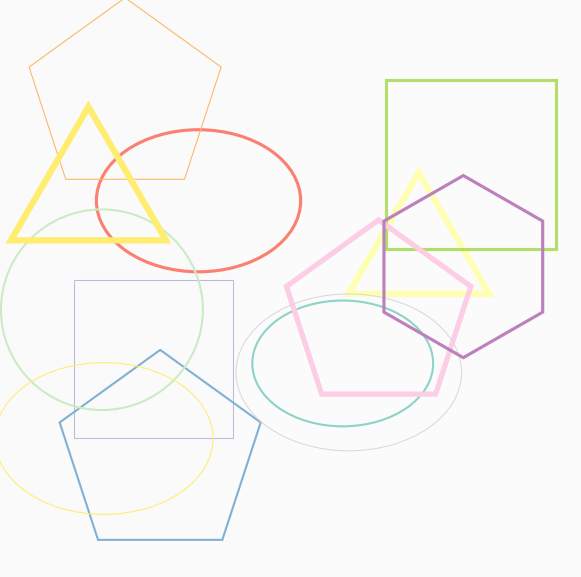[{"shape": "oval", "thickness": 1, "radius": 0.78, "center": [0.59, 0.37]}, {"shape": "triangle", "thickness": 3, "radius": 0.7, "center": [0.72, 0.56]}, {"shape": "square", "thickness": 0.5, "radius": 0.68, "center": [0.264, 0.377]}, {"shape": "oval", "thickness": 1.5, "radius": 0.88, "center": [0.342, 0.652]}, {"shape": "pentagon", "thickness": 1, "radius": 0.91, "center": [0.276, 0.211]}, {"shape": "pentagon", "thickness": 0.5, "radius": 0.87, "center": [0.215, 0.829]}, {"shape": "square", "thickness": 1.5, "radius": 0.73, "center": [0.81, 0.714]}, {"shape": "pentagon", "thickness": 2.5, "radius": 0.83, "center": [0.651, 0.452]}, {"shape": "oval", "thickness": 0.5, "radius": 0.97, "center": [0.6, 0.354]}, {"shape": "hexagon", "thickness": 1.5, "radius": 0.79, "center": [0.797, 0.537]}, {"shape": "circle", "thickness": 1, "radius": 0.87, "center": [0.175, 0.463]}, {"shape": "oval", "thickness": 0.5, "radius": 0.94, "center": [0.179, 0.24]}, {"shape": "triangle", "thickness": 3, "radius": 0.77, "center": [0.152, 0.66]}]